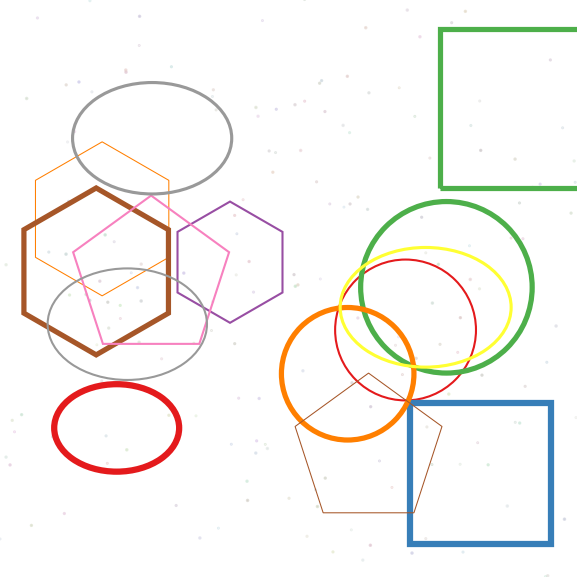[{"shape": "circle", "thickness": 1, "radius": 0.61, "center": [0.702, 0.428]}, {"shape": "oval", "thickness": 3, "radius": 0.54, "center": [0.202, 0.258]}, {"shape": "square", "thickness": 3, "radius": 0.61, "center": [0.833, 0.179]}, {"shape": "circle", "thickness": 2.5, "radius": 0.74, "center": [0.773, 0.502]}, {"shape": "square", "thickness": 2.5, "radius": 0.68, "center": [0.898, 0.811]}, {"shape": "hexagon", "thickness": 1, "radius": 0.52, "center": [0.398, 0.545]}, {"shape": "circle", "thickness": 2.5, "radius": 0.57, "center": [0.602, 0.352]}, {"shape": "hexagon", "thickness": 0.5, "radius": 0.67, "center": [0.177, 0.62]}, {"shape": "oval", "thickness": 1.5, "radius": 0.74, "center": [0.737, 0.467]}, {"shape": "hexagon", "thickness": 2.5, "radius": 0.72, "center": [0.167, 0.529]}, {"shape": "pentagon", "thickness": 0.5, "radius": 0.67, "center": [0.638, 0.219]}, {"shape": "pentagon", "thickness": 1, "radius": 0.71, "center": [0.262, 0.519]}, {"shape": "oval", "thickness": 1.5, "radius": 0.69, "center": [0.263, 0.76]}, {"shape": "oval", "thickness": 1, "radius": 0.69, "center": [0.22, 0.438]}]